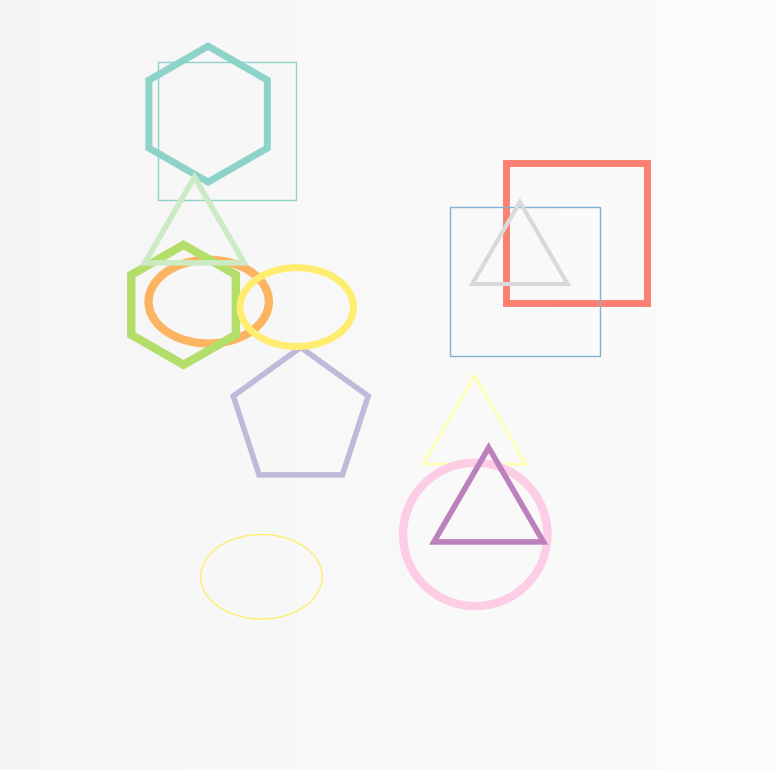[{"shape": "hexagon", "thickness": 2.5, "radius": 0.44, "center": [0.269, 0.852]}, {"shape": "square", "thickness": 0.5, "radius": 0.45, "center": [0.293, 0.83]}, {"shape": "triangle", "thickness": 1, "radius": 0.38, "center": [0.612, 0.436]}, {"shape": "pentagon", "thickness": 2, "radius": 0.46, "center": [0.388, 0.457]}, {"shape": "square", "thickness": 2.5, "radius": 0.46, "center": [0.744, 0.698]}, {"shape": "square", "thickness": 0.5, "radius": 0.48, "center": [0.677, 0.635]}, {"shape": "oval", "thickness": 3, "radius": 0.39, "center": [0.269, 0.608]}, {"shape": "hexagon", "thickness": 3, "radius": 0.39, "center": [0.237, 0.604]}, {"shape": "circle", "thickness": 3, "radius": 0.47, "center": [0.613, 0.306]}, {"shape": "triangle", "thickness": 1.5, "radius": 0.36, "center": [0.671, 0.667]}, {"shape": "triangle", "thickness": 2, "radius": 0.41, "center": [0.631, 0.337]}, {"shape": "triangle", "thickness": 2, "radius": 0.37, "center": [0.251, 0.696]}, {"shape": "oval", "thickness": 2.5, "radius": 0.37, "center": [0.383, 0.601]}, {"shape": "oval", "thickness": 0.5, "radius": 0.39, "center": [0.337, 0.251]}]